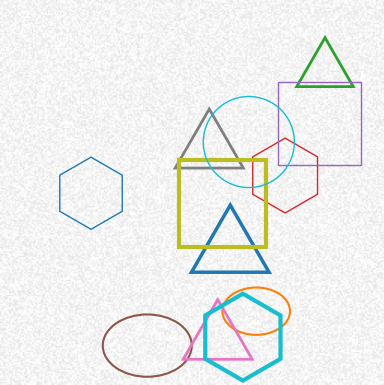[{"shape": "triangle", "thickness": 2.5, "radius": 0.58, "center": [0.598, 0.351]}, {"shape": "hexagon", "thickness": 1, "radius": 0.47, "center": [0.236, 0.498]}, {"shape": "oval", "thickness": 1.5, "radius": 0.44, "center": [0.665, 0.192]}, {"shape": "triangle", "thickness": 2, "radius": 0.42, "center": [0.844, 0.817]}, {"shape": "hexagon", "thickness": 1, "radius": 0.49, "center": [0.741, 0.544]}, {"shape": "square", "thickness": 1, "radius": 0.54, "center": [0.83, 0.678]}, {"shape": "oval", "thickness": 1.5, "radius": 0.58, "center": [0.383, 0.102]}, {"shape": "triangle", "thickness": 2, "radius": 0.52, "center": [0.566, 0.119]}, {"shape": "triangle", "thickness": 2, "radius": 0.51, "center": [0.544, 0.615]}, {"shape": "square", "thickness": 3, "radius": 0.57, "center": [0.577, 0.471]}, {"shape": "circle", "thickness": 1, "radius": 0.59, "center": [0.646, 0.631]}, {"shape": "hexagon", "thickness": 3, "radius": 0.56, "center": [0.631, 0.124]}]